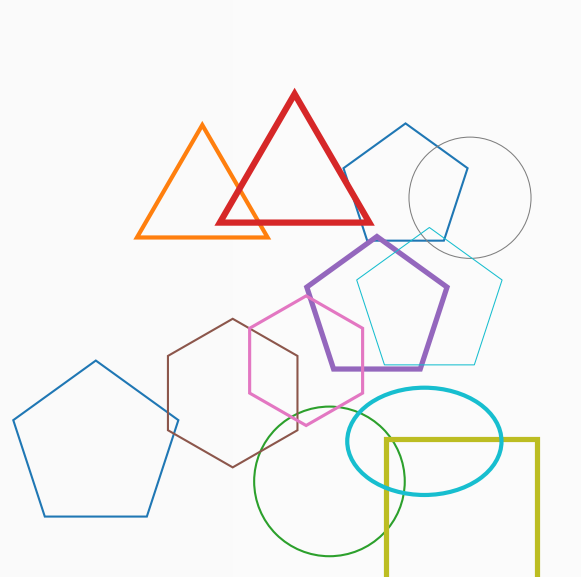[{"shape": "pentagon", "thickness": 1, "radius": 0.75, "center": [0.165, 0.225]}, {"shape": "pentagon", "thickness": 1, "radius": 0.56, "center": [0.698, 0.673]}, {"shape": "triangle", "thickness": 2, "radius": 0.65, "center": [0.348, 0.653]}, {"shape": "circle", "thickness": 1, "radius": 0.65, "center": [0.567, 0.166]}, {"shape": "triangle", "thickness": 3, "radius": 0.74, "center": [0.507, 0.688]}, {"shape": "pentagon", "thickness": 2.5, "radius": 0.63, "center": [0.648, 0.463]}, {"shape": "hexagon", "thickness": 1, "radius": 0.64, "center": [0.4, 0.318]}, {"shape": "hexagon", "thickness": 1.5, "radius": 0.56, "center": [0.527, 0.375]}, {"shape": "circle", "thickness": 0.5, "radius": 0.52, "center": [0.809, 0.657]}, {"shape": "square", "thickness": 2.5, "radius": 0.65, "center": [0.794, 0.11]}, {"shape": "oval", "thickness": 2, "radius": 0.66, "center": [0.73, 0.235]}, {"shape": "pentagon", "thickness": 0.5, "radius": 0.66, "center": [0.739, 0.474]}]